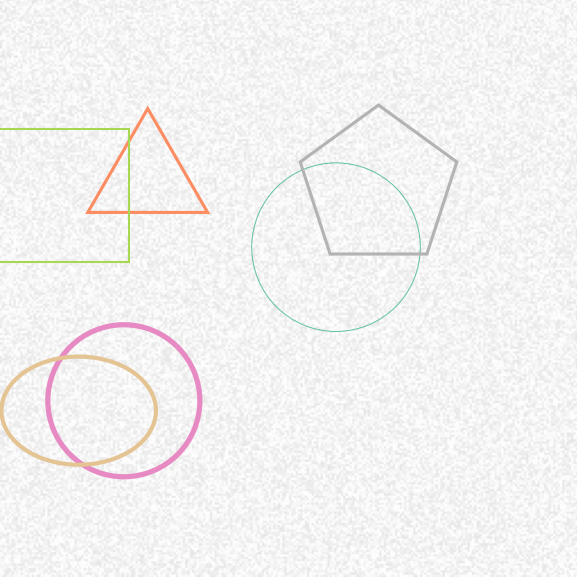[{"shape": "circle", "thickness": 0.5, "radius": 0.73, "center": [0.582, 0.571]}, {"shape": "triangle", "thickness": 1.5, "radius": 0.6, "center": [0.256, 0.691]}, {"shape": "circle", "thickness": 2.5, "radius": 0.66, "center": [0.214, 0.305]}, {"shape": "square", "thickness": 1, "radius": 0.58, "center": [0.109, 0.66]}, {"shape": "oval", "thickness": 2, "radius": 0.67, "center": [0.136, 0.288]}, {"shape": "pentagon", "thickness": 1.5, "radius": 0.71, "center": [0.655, 0.675]}]